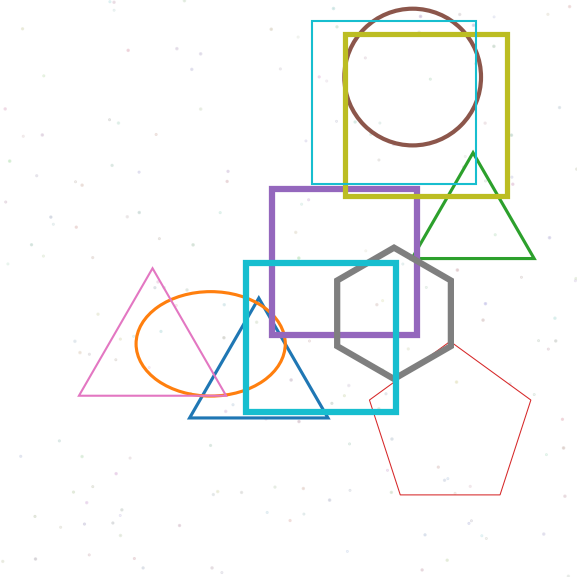[{"shape": "triangle", "thickness": 1.5, "radius": 0.69, "center": [0.448, 0.345]}, {"shape": "oval", "thickness": 1.5, "radius": 0.65, "center": [0.365, 0.404]}, {"shape": "triangle", "thickness": 1.5, "radius": 0.61, "center": [0.819, 0.613]}, {"shape": "pentagon", "thickness": 0.5, "radius": 0.73, "center": [0.779, 0.261]}, {"shape": "square", "thickness": 3, "radius": 0.63, "center": [0.597, 0.545]}, {"shape": "circle", "thickness": 2, "radius": 0.59, "center": [0.715, 0.866]}, {"shape": "triangle", "thickness": 1, "radius": 0.74, "center": [0.264, 0.387]}, {"shape": "hexagon", "thickness": 3, "radius": 0.57, "center": [0.682, 0.457]}, {"shape": "square", "thickness": 2.5, "radius": 0.7, "center": [0.738, 0.8]}, {"shape": "square", "thickness": 1, "radius": 0.71, "center": [0.682, 0.822]}, {"shape": "square", "thickness": 3, "radius": 0.65, "center": [0.556, 0.415]}]